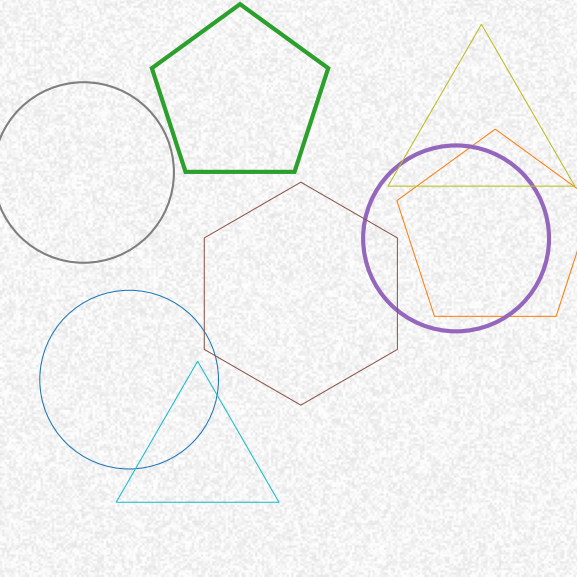[{"shape": "circle", "thickness": 0.5, "radius": 0.77, "center": [0.224, 0.342]}, {"shape": "pentagon", "thickness": 0.5, "radius": 0.9, "center": [0.858, 0.596]}, {"shape": "pentagon", "thickness": 2, "radius": 0.8, "center": [0.416, 0.831]}, {"shape": "circle", "thickness": 2, "radius": 0.8, "center": [0.79, 0.586]}, {"shape": "hexagon", "thickness": 0.5, "radius": 0.97, "center": [0.521, 0.491]}, {"shape": "circle", "thickness": 1, "radius": 0.78, "center": [0.145, 0.7]}, {"shape": "triangle", "thickness": 0.5, "radius": 0.93, "center": [0.834, 0.77]}, {"shape": "triangle", "thickness": 0.5, "radius": 0.81, "center": [0.342, 0.211]}]